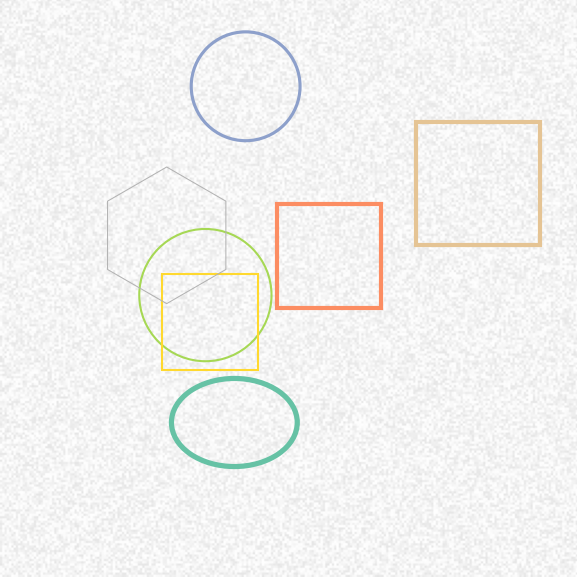[{"shape": "oval", "thickness": 2.5, "radius": 0.54, "center": [0.406, 0.268]}, {"shape": "square", "thickness": 2, "radius": 0.45, "center": [0.569, 0.556]}, {"shape": "circle", "thickness": 1.5, "radius": 0.47, "center": [0.425, 0.85]}, {"shape": "circle", "thickness": 1, "radius": 0.57, "center": [0.356, 0.488]}, {"shape": "square", "thickness": 1, "radius": 0.42, "center": [0.363, 0.442]}, {"shape": "square", "thickness": 2, "radius": 0.53, "center": [0.828, 0.681]}, {"shape": "hexagon", "thickness": 0.5, "radius": 0.59, "center": [0.289, 0.592]}]